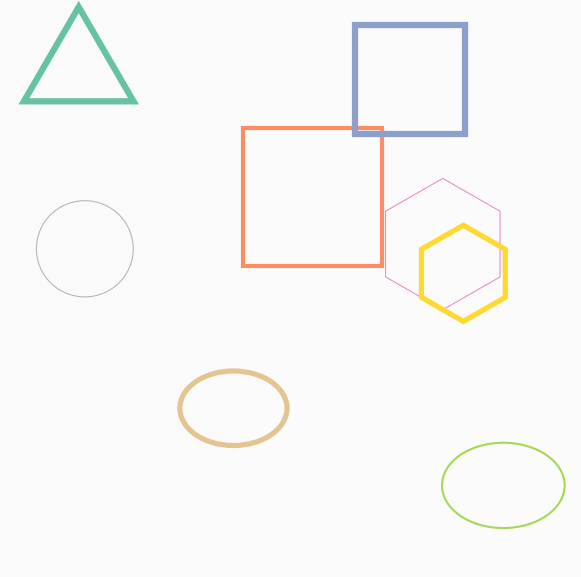[{"shape": "triangle", "thickness": 3, "radius": 0.54, "center": [0.135, 0.878]}, {"shape": "square", "thickness": 2, "radius": 0.6, "center": [0.537, 0.658]}, {"shape": "square", "thickness": 3, "radius": 0.47, "center": [0.705, 0.862]}, {"shape": "hexagon", "thickness": 0.5, "radius": 0.57, "center": [0.762, 0.577]}, {"shape": "oval", "thickness": 1, "radius": 0.53, "center": [0.866, 0.159]}, {"shape": "hexagon", "thickness": 2.5, "radius": 0.42, "center": [0.797, 0.526]}, {"shape": "oval", "thickness": 2.5, "radius": 0.46, "center": [0.402, 0.292]}, {"shape": "circle", "thickness": 0.5, "radius": 0.42, "center": [0.146, 0.568]}]